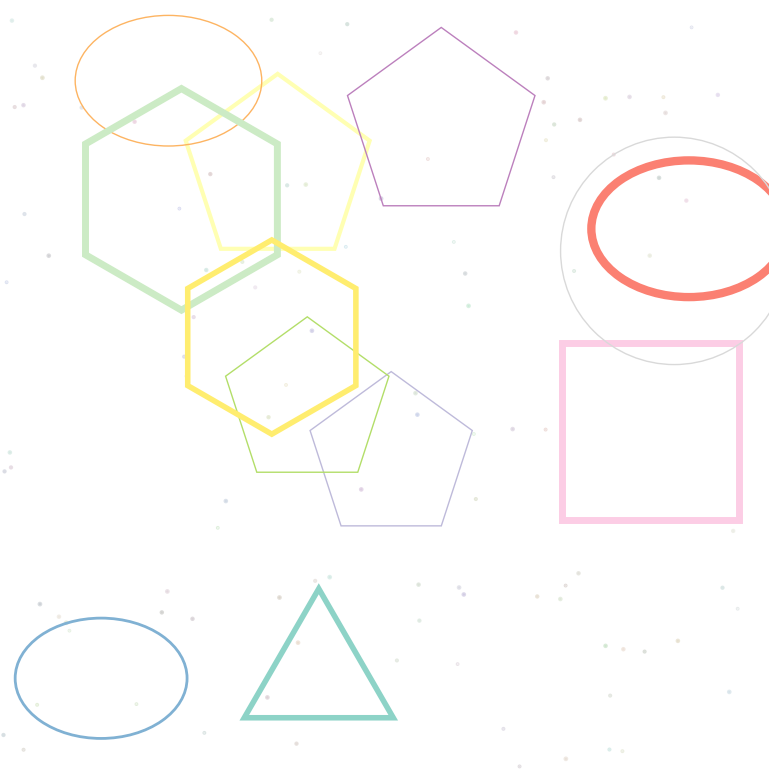[{"shape": "triangle", "thickness": 2, "radius": 0.56, "center": [0.414, 0.124]}, {"shape": "pentagon", "thickness": 1.5, "radius": 0.63, "center": [0.361, 0.778]}, {"shape": "pentagon", "thickness": 0.5, "radius": 0.55, "center": [0.508, 0.407]}, {"shape": "oval", "thickness": 3, "radius": 0.63, "center": [0.895, 0.703]}, {"shape": "oval", "thickness": 1, "radius": 0.56, "center": [0.131, 0.119]}, {"shape": "oval", "thickness": 0.5, "radius": 0.61, "center": [0.219, 0.895]}, {"shape": "pentagon", "thickness": 0.5, "radius": 0.56, "center": [0.399, 0.477]}, {"shape": "square", "thickness": 2.5, "radius": 0.58, "center": [0.845, 0.439]}, {"shape": "circle", "thickness": 0.5, "radius": 0.74, "center": [0.876, 0.674]}, {"shape": "pentagon", "thickness": 0.5, "radius": 0.64, "center": [0.573, 0.836]}, {"shape": "hexagon", "thickness": 2.5, "radius": 0.72, "center": [0.236, 0.741]}, {"shape": "hexagon", "thickness": 2, "radius": 0.63, "center": [0.353, 0.562]}]